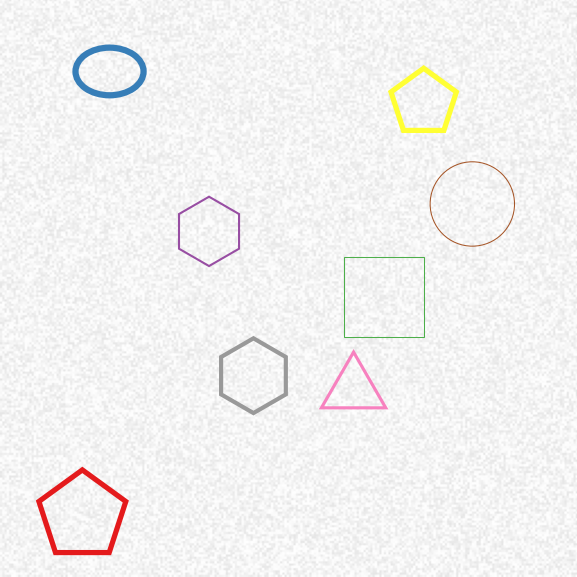[{"shape": "pentagon", "thickness": 2.5, "radius": 0.4, "center": [0.143, 0.106]}, {"shape": "oval", "thickness": 3, "radius": 0.29, "center": [0.19, 0.875]}, {"shape": "square", "thickness": 0.5, "radius": 0.35, "center": [0.665, 0.485]}, {"shape": "hexagon", "thickness": 1, "radius": 0.3, "center": [0.362, 0.598]}, {"shape": "pentagon", "thickness": 2.5, "radius": 0.3, "center": [0.734, 0.821]}, {"shape": "circle", "thickness": 0.5, "radius": 0.37, "center": [0.818, 0.646]}, {"shape": "triangle", "thickness": 1.5, "radius": 0.32, "center": [0.612, 0.325]}, {"shape": "hexagon", "thickness": 2, "radius": 0.32, "center": [0.439, 0.349]}]